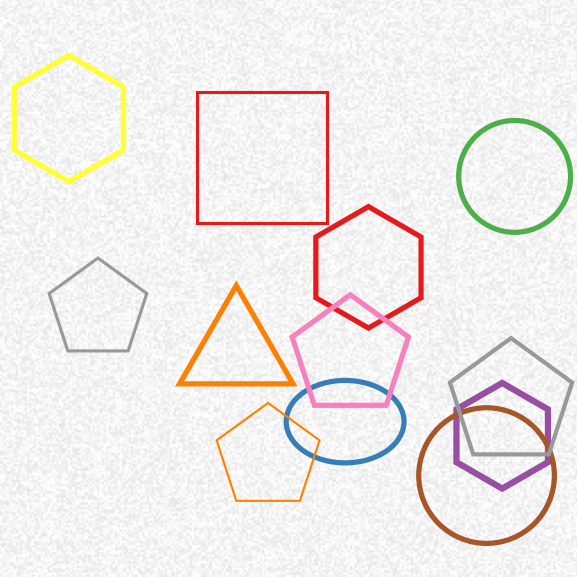[{"shape": "square", "thickness": 1.5, "radius": 0.56, "center": [0.454, 0.727]}, {"shape": "hexagon", "thickness": 2.5, "radius": 0.53, "center": [0.638, 0.536]}, {"shape": "oval", "thickness": 2.5, "radius": 0.51, "center": [0.598, 0.269]}, {"shape": "circle", "thickness": 2.5, "radius": 0.48, "center": [0.891, 0.694]}, {"shape": "hexagon", "thickness": 3, "radius": 0.46, "center": [0.87, 0.245]}, {"shape": "pentagon", "thickness": 1, "radius": 0.47, "center": [0.464, 0.208]}, {"shape": "triangle", "thickness": 2.5, "radius": 0.57, "center": [0.409, 0.391]}, {"shape": "hexagon", "thickness": 2.5, "radius": 0.55, "center": [0.119, 0.794]}, {"shape": "circle", "thickness": 2.5, "radius": 0.59, "center": [0.843, 0.176]}, {"shape": "pentagon", "thickness": 2.5, "radius": 0.53, "center": [0.607, 0.383]}, {"shape": "pentagon", "thickness": 1.5, "radius": 0.44, "center": [0.17, 0.463]}, {"shape": "pentagon", "thickness": 2, "radius": 0.56, "center": [0.885, 0.302]}]